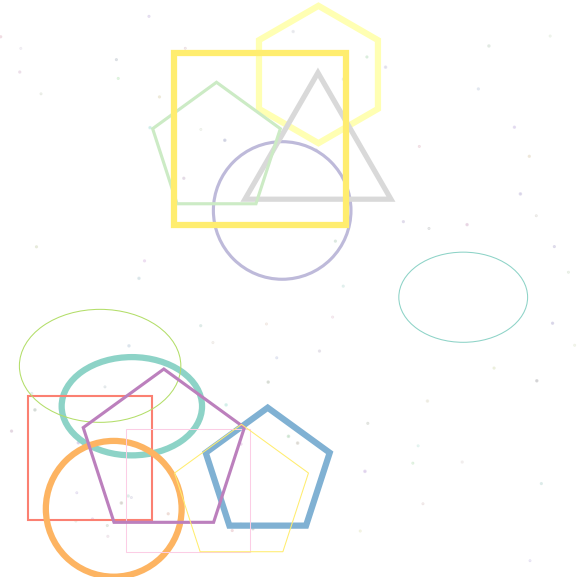[{"shape": "oval", "thickness": 3, "radius": 0.61, "center": [0.228, 0.296]}, {"shape": "oval", "thickness": 0.5, "radius": 0.56, "center": [0.802, 0.484]}, {"shape": "hexagon", "thickness": 3, "radius": 0.59, "center": [0.551, 0.87]}, {"shape": "circle", "thickness": 1.5, "radius": 0.6, "center": [0.489, 0.635]}, {"shape": "square", "thickness": 1, "radius": 0.54, "center": [0.156, 0.206]}, {"shape": "pentagon", "thickness": 3, "radius": 0.56, "center": [0.464, 0.18]}, {"shape": "circle", "thickness": 3, "radius": 0.59, "center": [0.197, 0.118]}, {"shape": "oval", "thickness": 0.5, "radius": 0.7, "center": [0.173, 0.366]}, {"shape": "square", "thickness": 0.5, "radius": 0.53, "center": [0.326, 0.149]}, {"shape": "triangle", "thickness": 2.5, "radius": 0.73, "center": [0.551, 0.727]}, {"shape": "pentagon", "thickness": 1.5, "radius": 0.73, "center": [0.284, 0.213]}, {"shape": "pentagon", "thickness": 1.5, "radius": 0.58, "center": [0.375, 0.74]}, {"shape": "pentagon", "thickness": 0.5, "radius": 0.61, "center": [0.418, 0.142]}, {"shape": "square", "thickness": 3, "radius": 0.75, "center": [0.45, 0.759]}]